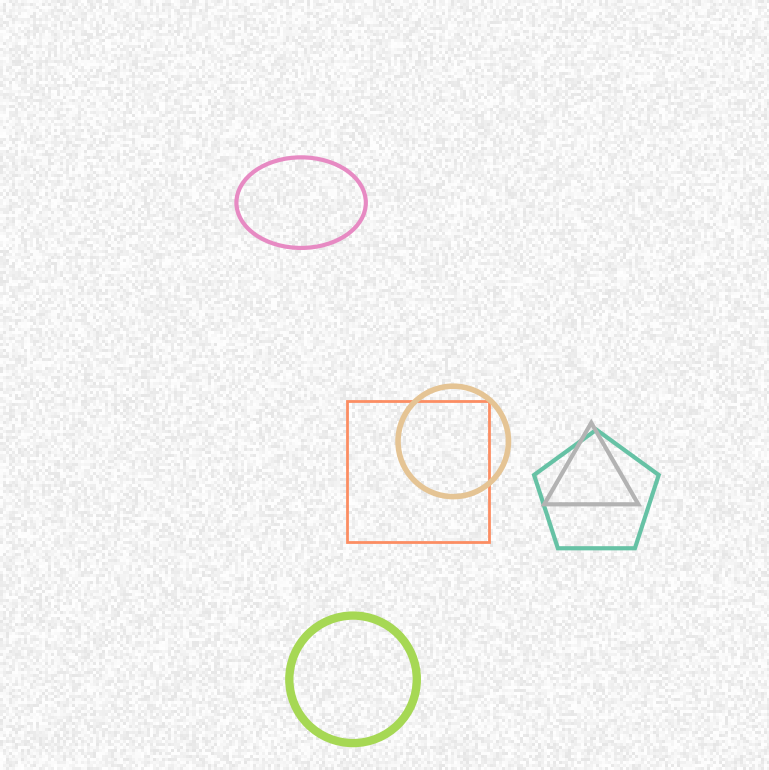[{"shape": "pentagon", "thickness": 1.5, "radius": 0.43, "center": [0.775, 0.357]}, {"shape": "square", "thickness": 1, "radius": 0.46, "center": [0.543, 0.388]}, {"shape": "oval", "thickness": 1.5, "radius": 0.42, "center": [0.391, 0.737]}, {"shape": "circle", "thickness": 3, "radius": 0.41, "center": [0.459, 0.118]}, {"shape": "circle", "thickness": 2, "radius": 0.36, "center": [0.589, 0.427]}, {"shape": "triangle", "thickness": 1.5, "radius": 0.35, "center": [0.768, 0.38]}]